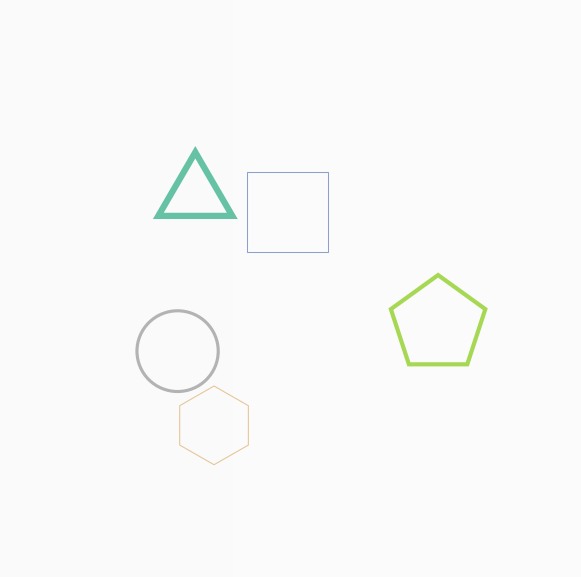[{"shape": "triangle", "thickness": 3, "radius": 0.37, "center": [0.336, 0.662]}, {"shape": "square", "thickness": 0.5, "radius": 0.35, "center": [0.495, 0.632]}, {"shape": "pentagon", "thickness": 2, "radius": 0.43, "center": [0.754, 0.437]}, {"shape": "hexagon", "thickness": 0.5, "radius": 0.34, "center": [0.368, 0.263]}, {"shape": "circle", "thickness": 1.5, "radius": 0.35, "center": [0.306, 0.391]}]